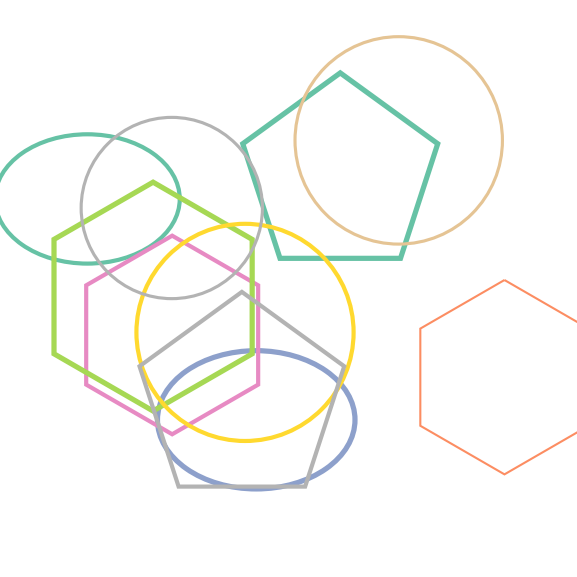[{"shape": "oval", "thickness": 2, "radius": 0.8, "center": [0.151, 0.655]}, {"shape": "pentagon", "thickness": 2.5, "radius": 0.89, "center": [0.589, 0.695]}, {"shape": "hexagon", "thickness": 1, "radius": 0.84, "center": [0.874, 0.346]}, {"shape": "oval", "thickness": 2.5, "radius": 0.86, "center": [0.444, 0.272]}, {"shape": "hexagon", "thickness": 2, "radius": 0.86, "center": [0.298, 0.419]}, {"shape": "hexagon", "thickness": 2.5, "radius": 0.99, "center": [0.265, 0.486]}, {"shape": "circle", "thickness": 2, "radius": 0.94, "center": [0.424, 0.424]}, {"shape": "circle", "thickness": 1.5, "radius": 0.9, "center": [0.69, 0.756]}, {"shape": "circle", "thickness": 1.5, "radius": 0.78, "center": [0.297, 0.639]}, {"shape": "pentagon", "thickness": 2, "radius": 0.93, "center": [0.419, 0.307]}]